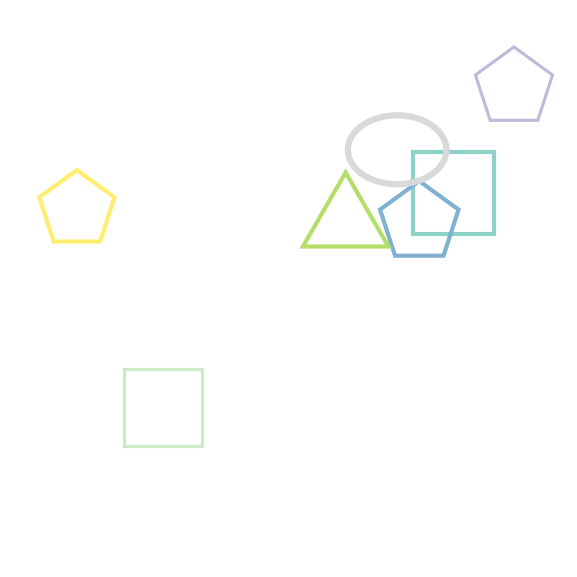[{"shape": "square", "thickness": 2, "radius": 0.35, "center": [0.786, 0.665]}, {"shape": "pentagon", "thickness": 1.5, "radius": 0.35, "center": [0.89, 0.848]}, {"shape": "pentagon", "thickness": 2, "radius": 0.36, "center": [0.726, 0.614]}, {"shape": "triangle", "thickness": 2, "radius": 0.43, "center": [0.599, 0.615]}, {"shape": "oval", "thickness": 3, "radius": 0.43, "center": [0.688, 0.74]}, {"shape": "square", "thickness": 1.5, "radius": 0.34, "center": [0.283, 0.293]}, {"shape": "pentagon", "thickness": 2, "radius": 0.34, "center": [0.133, 0.636]}]